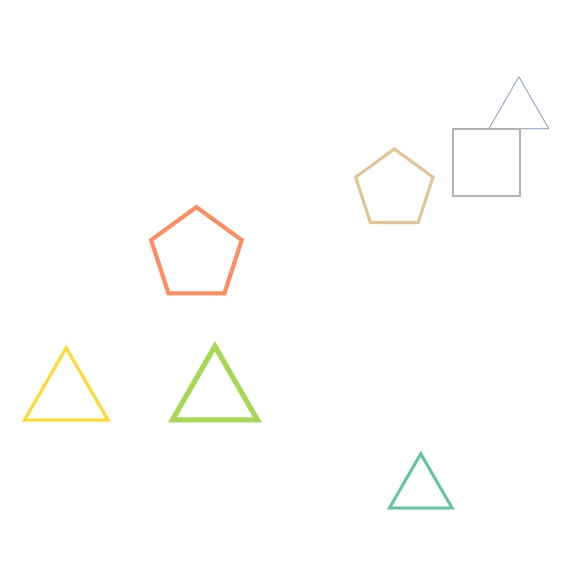[{"shape": "triangle", "thickness": 1.5, "radius": 0.31, "center": [0.729, 0.151]}, {"shape": "pentagon", "thickness": 2, "radius": 0.41, "center": [0.34, 0.558]}, {"shape": "triangle", "thickness": 0.5, "radius": 0.3, "center": [0.898, 0.806]}, {"shape": "triangle", "thickness": 2.5, "radius": 0.43, "center": [0.372, 0.315]}, {"shape": "triangle", "thickness": 1.5, "radius": 0.42, "center": [0.115, 0.313]}, {"shape": "pentagon", "thickness": 1.5, "radius": 0.35, "center": [0.683, 0.671]}, {"shape": "square", "thickness": 1, "radius": 0.29, "center": [0.842, 0.718]}]